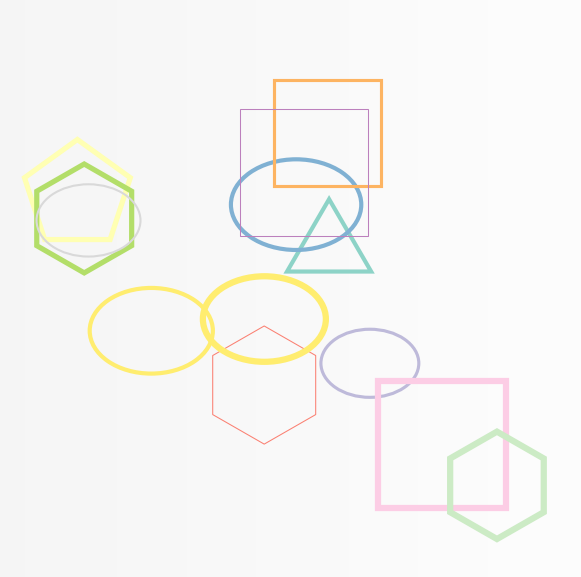[{"shape": "triangle", "thickness": 2, "radius": 0.42, "center": [0.566, 0.571]}, {"shape": "pentagon", "thickness": 2.5, "radius": 0.48, "center": [0.133, 0.662]}, {"shape": "oval", "thickness": 1.5, "radius": 0.42, "center": [0.636, 0.37]}, {"shape": "hexagon", "thickness": 0.5, "radius": 0.51, "center": [0.455, 0.332]}, {"shape": "oval", "thickness": 2, "radius": 0.56, "center": [0.509, 0.645]}, {"shape": "square", "thickness": 1.5, "radius": 0.46, "center": [0.564, 0.768]}, {"shape": "hexagon", "thickness": 2.5, "radius": 0.47, "center": [0.145, 0.621]}, {"shape": "square", "thickness": 3, "radius": 0.55, "center": [0.76, 0.229]}, {"shape": "oval", "thickness": 1, "radius": 0.45, "center": [0.152, 0.617]}, {"shape": "square", "thickness": 0.5, "radius": 0.55, "center": [0.523, 0.701]}, {"shape": "hexagon", "thickness": 3, "radius": 0.46, "center": [0.855, 0.159]}, {"shape": "oval", "thickness": 3, "radius": 0.53, "center": [0.455, 0.447]}, {"shape": "oval", "thickness": 2, "radius": 0.53, "center": [0.26, 0.426]}]